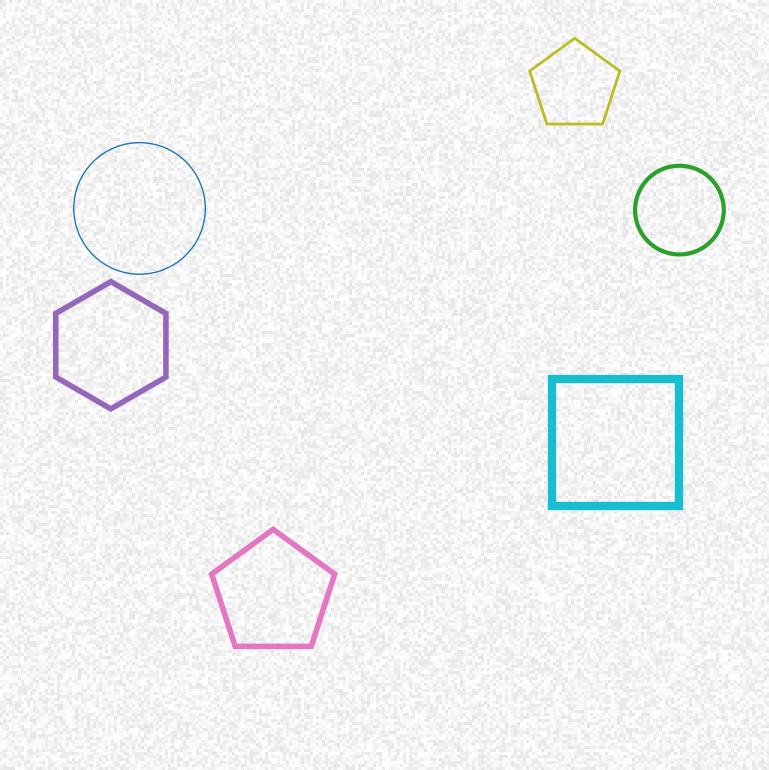[{"shape": "circle", "thickness": 0.5, "radius": 0.43, "center": [0.181, 0.729]}, {"shape": "circle", "thickness": 1.5, "radius": 0.29, "center": [0.882, 0.727]}, {"shape": "hexagon", "thickness": 2, "radius": 0.41, "center": [0.144, 0.552]}, {"shape": "pentagon", "thickness": 2, "radius": 0.42, "center": [0.355, 0.228]}, {"shape": "pentagon", "thickness": 1, "radius": 0.31, "center": [0.746, 0.889]}, {"shape": "square", "thickness": 3, "radius": 0.41, "center": [0.799, 0.426]}]